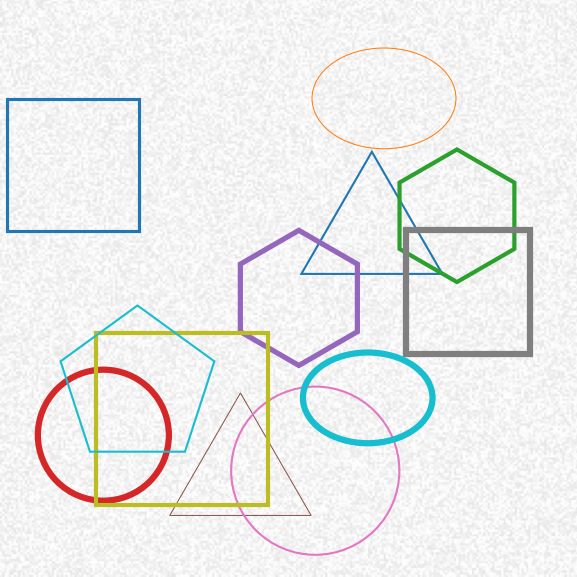[{"shape": "square", "thickness": 1.5, "radius": 0.57, "center": [0.126, 0.713]}, {"shape": "triangle", "thickness": 1, "radius": 0.7, "center": [0.644, 0.595]}, {"shape": "oval", "thickness": 0.5, "radius": 0.62, "center": [0.665, 0.829]}, {"shape": "hexagon", "thickness": 2, "radius": 0.57, "center": [0.791, 0.626]}, {"shape": "circle", "thickness": 3, "radius": 0.57, "center": [0.179, 0.246]}, {"shape": "hexagon", "thickness": 2.5, "radius": 0.58, "center": [0.518, 0.483]}, {"shape": "triangle", "thickness": 0.5, "radius": 0.71, "center": [0.416, 0.177]}, {"shape": "circle", "thickness": 1, "radius": 0.73, "center": [0.546, 0.184]}, {"shape": "square", "thickness": 3, "radius": 0.54, "center": [0.811, 0.493]}, {"shape": "square", "thickness": 2, "radius": 0.74, "center": [0.314, 0.274]}, {"shape": "pentagon", "thickness": 1, "radius": 0.7, "center": [0.238, 0.33]}, {"shape": "oval", "thickness": 3, "radius": 0.56, "center": [0.637, 0.31]}]